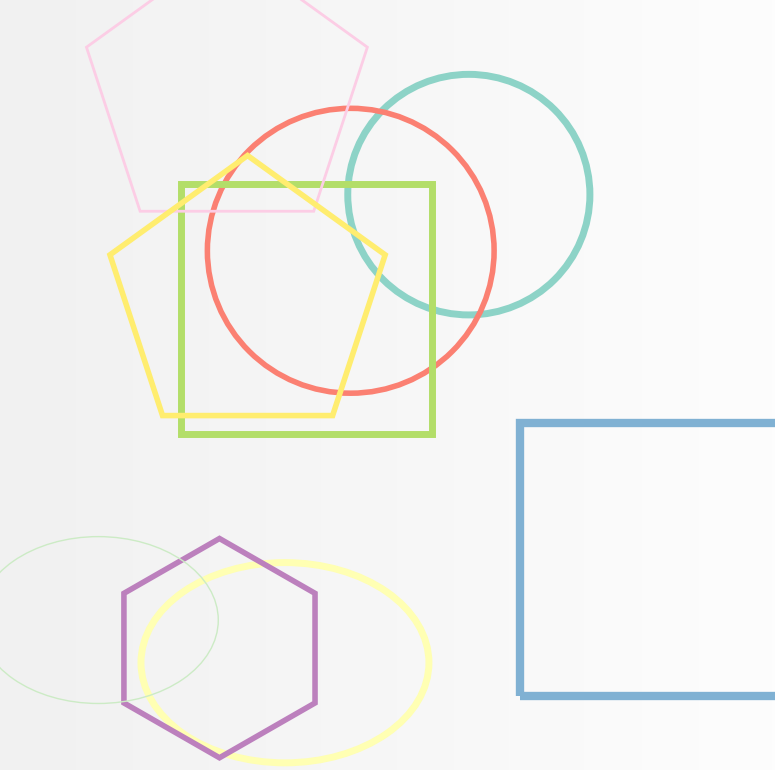[{"shape": "circle", "thickness": 2.5, "radius": 0.78, "center": [0.605, 0.747]}, {"shape": "oval", "thickness": 2.5, "radius": 0.93, "center": [0.368, 0.139]}, {"shape": "circle", "thickness": 2, "radius": 0.92, "center": [0.453, 0.674]}, {"shape": "square", "thickness": 3, "radius": 0.89, "center": [0.849, 0.273]}, {"shape": "square", "thickness": 2.5, "radius": 0.81, "center": [0.396, 0.599]}, {"shape": "pentagon", "thickness": 1, "radius": 0.95, "center": [0.293, 0.88]}, {"shape": "hexagon", "thickness": 2, "radius": 0.71, "center": [0.283, 0.158]}, {"shape": "oval", "thickness": 0.5, "radius": 0.77, "center": [0.127, 0.195]}, {"shape": "pentagon", "thickness": 2, "radius": 0.93, "center": [0.319, 0.611]}]